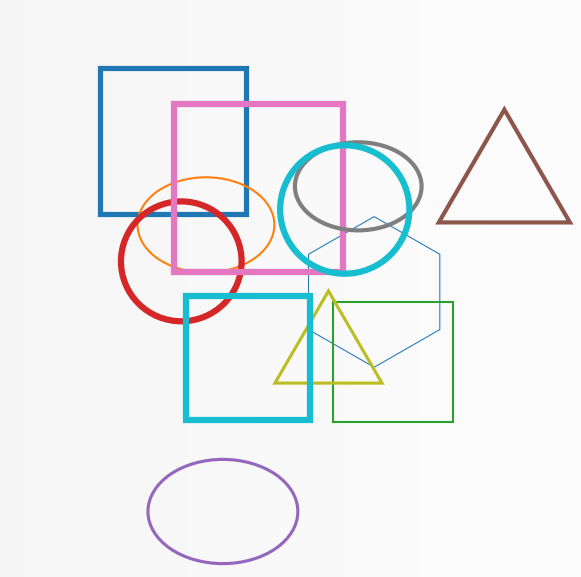[{"shape": "hexagon", "thickness": 0.5, "radius": 0.65, "center": [0.644, 0.494]}, {"shape": "square", "thickness": 2.5, "radius": 0.63, "center": [0.298, 0.755]}, {"shape": "oval", "thickness": 1, "radius": 0.59, "center": [0.354, 0.61]}, {"shape": "square", "thickness": 1, "radius": 0.52, "center": [0.677, 0.372]}, {"shape": "circle", "thickness": 3, "radius": 0.52, "center": [0.312, 0.547]}, {"shape": "oval", "thickness": 1.5, "radius": 0.64, "center": [0.383, 0.113]}, {"shape": "triangle", "thickness": 2, "radius": 0.65, "center": [0.868, 0.679]}, {"shape": "square", "thickness": 3, "radius": 0.73, "center": [0.445, 0.673]}, {"shape": "oval", "thickness": 2, "radius": 0.54, "center": [0.616, 0.677]}, {"shape": "triangle", "thickness": 1.5, "radius": 0.53, "center": [0.565, 0.389]}, {"shape": "circle", "thickness": 3, "radius": 0.56, "center": [0.593, 0.636]}, {"shape": "square", "thickness": 3, "radius": 0.54, "center": [0.426, 0.379]}]